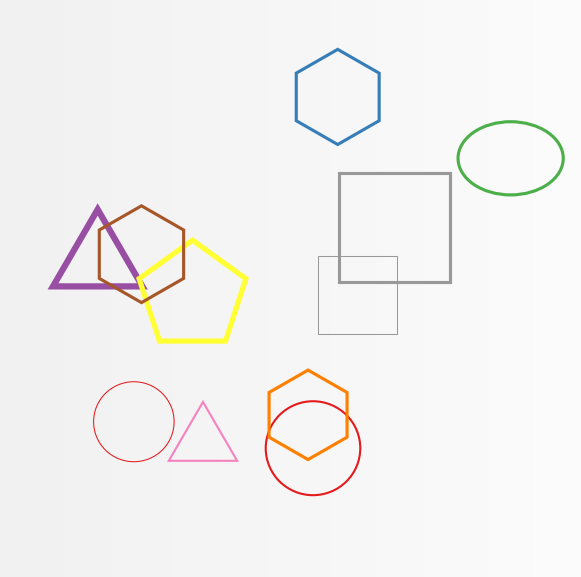[{"shape": "circle", "thickness": 0.5, "radius": 0.35, "center": [0.23, 0.269]}, {"shape": "circle", "thickness": 1, "radius": 0.41, "center": [0.538, 0.223]}, {"shape": "hexagon", "thickness": 1.5, "radius": 0.41, "center": [0.581, 0.831]}, {"shape": "oval", "thickness": 1.5, "radius": 0.45, "center": [0.879, 0.725]}, {"shape": "triangle", "thickness": 3, "radius": 0.44, "center": [0.168, 0.548]}, {"shape": "hexagon", "thickness": 1.5, "radius": 0.39, "center": [0.53, 0.281]}, {"shape": "pentagon", "thickness": 2.5, "radius": 0.48, "center": [0.331, 0.487]}, {"shape": "hexagon", "thickness": 1.5, "radius": 0.42, "center": [0.243, 0.559]}, {"shape": "triangle", "thickness": 1, "radius": 0.34, "center": [0.349, 0.235]}, {"shape": "square", "thickness": 1.5, "radius": 0.47, "center": [0.679, 0.605]}, {"shape": "square", "thickness": 0.5, "radius": 0.34, "center": [0.616, 0.488]}]